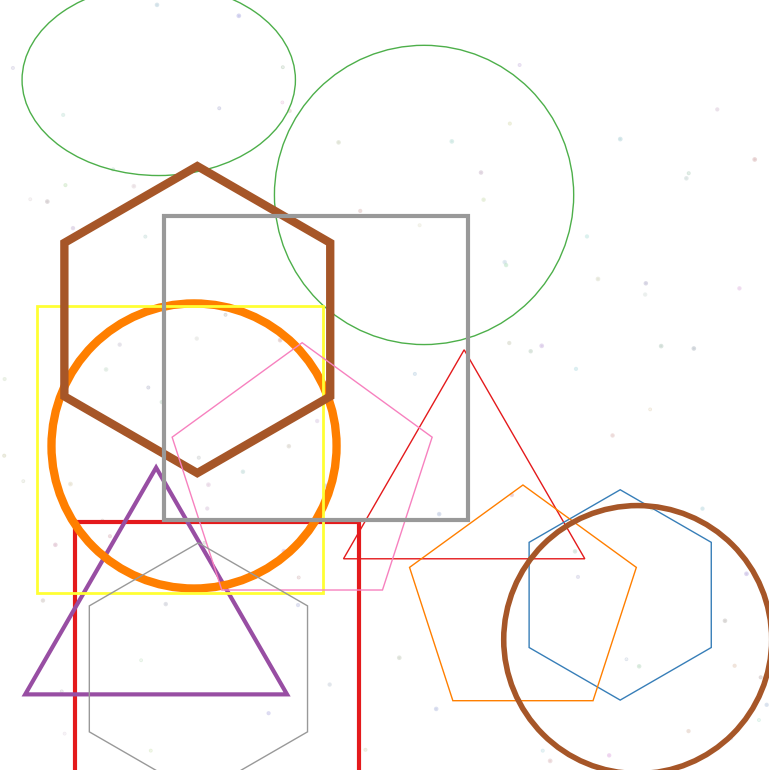[{"shape": "triangle", "thickness": 0.5, "radius": 0.9, "center": [0.603, 0.365]}, {"shape": "square", "thickness": 1.5, "radius": 0.92, "center": [0.282, 0.138]}, {"shape": "hexagon", "thickness": 0.5, "radius": 0.68, "center": [0.805, 0.227]}, {"shape": "oval", "thickness": 0.5, "radius": 0.89, "center": [0.206, 0.896]}, {"shape": "circle", "thickness": 0.5, "radius": 0.97, "center": [0.551, 0.747]}, {"shape": "triangle", "thickness": 1.5, "radius": 0.98, "center": [0.203, 0.196]}, {"shape": "pentagon", "thickness": 0.5, "radius": 0.77, "center": [0.679, 0.215]}, {"shape": "circle", "thickness": 3, "radius": 0.93, "center": [0.252, 0.421]}, {"shape": "square", "thickness": 1, "radius": 0.93, "center": [0.234, 0.416]}, {"shape": "circle", "thickness": 2, "radius": 0.87, "center": [0.828, 0.169]}, {"shape": "hexagon", "thickness": 3, "radius": 1.0, "center": [0.256, 0.585]}, {"shape": "pentagon", "thickness": 0.5, "radius": 0.89, "center": [0.392, 0.377]}, {"shape": "square", "thickness": 1.5, "radius": 0.99, "center": [0.41, 0.522]}, {"shape": "hexagon", "thickness": 0.5, "radius": 0.82, "center": [0.258, 0.131]}]